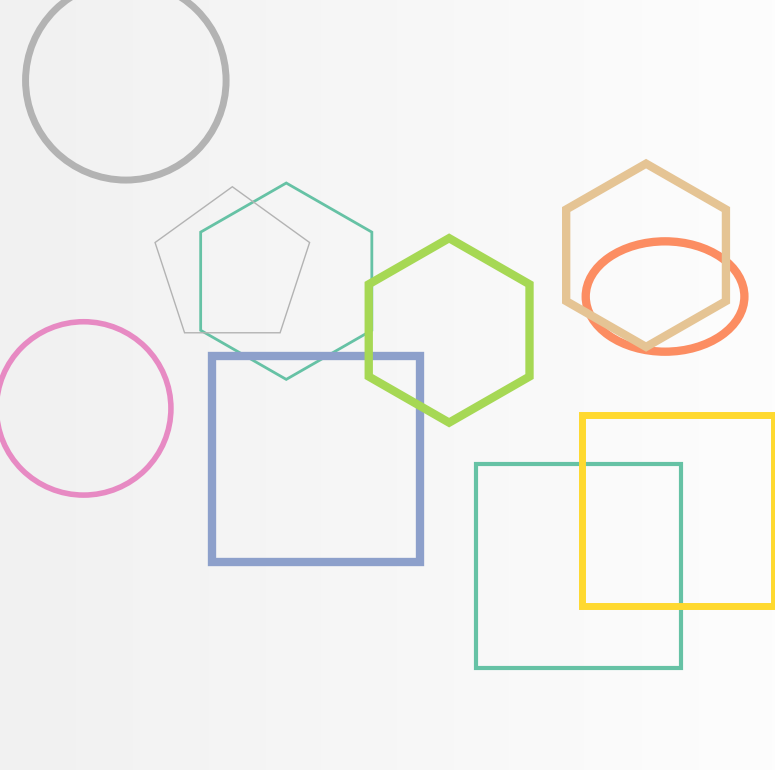[{"shape": "hexagon", "thickness": 1, "radius": 0.64, "center": [0.369, 0.635]}, {"shape": "square", "thickness": 1.5, "radius": 0.66, "center": [0.746, 0.265]}, {"shape": "oval", "thickness": 3, "radius": 0.51, "center": [0.858, 0.615]}, {"shape": "square", "thickness": 3, "radius": 0.67, "center": [0.408, 0.404]}, {"shape": "circle", "thickness": 2, "radius": 0.56, "center": [0.108, 0.47]}, {"shape": "hexagon", "thickness": 3, "radius": 0.6, "center": [0.58, 0.571]}, {"shape": "square", "thickness": 2.5, "radius": 0.62, "center": [0.875, 0.337]}, {"shape": "hexagon", "thickness": 3, "radius": 0.6, "center": [0.834, 0.668]}, {"shape": "pentagon", "thickness": 0.5, "radius": 0.52, "center": [0.3, 0.653]}, {"shape": "circle", "thickness": 2.5, "radius": 0.65, "center": [0.162, 0.896]}]